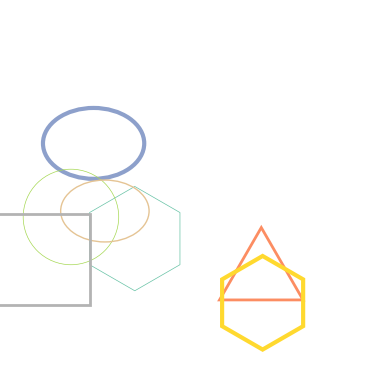[{"shape": "hexagon", "thickness": 0.5, "radius": 0.68, "center": [0.35, 0.38]}, {"shape": "triangle", "thickness": 2, "radius": 0.63, "center": [0.679, 0.284]}, {"shape": "oval", "thickness": 3, "radius": 0.66, "center": [0.243, 0.628]}, {"shape": "circle", "thickness": 0.5, "radius": 0.62, "center": [0.184, 0.436]}, {"shape": "hexagon", "thickness": 3, "radius": 0.61, "center": [0.682, 0.214]}, {"shape": "oval", "thickness": 1, "radius": 0.57, "center": [0.272, 0.452]}, {"shape": "square", "thickness": 2, "radius": 0.59, "center": [0.116, 0.327]}]